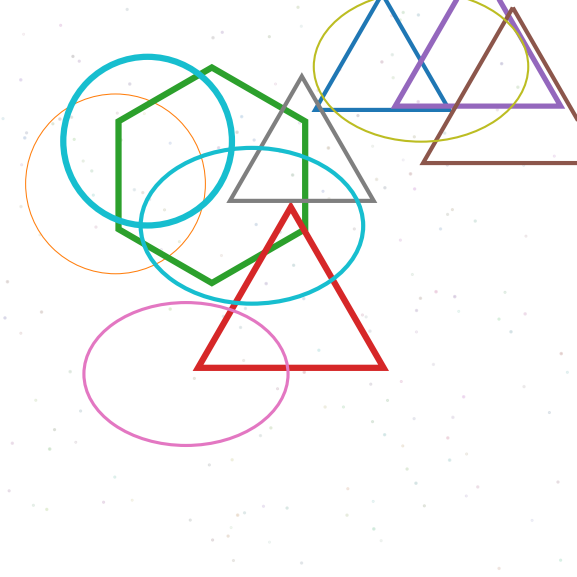[{"shape": "triangle", "thickness": 2, "radius": 0.67, "center": [0.662, 0.876]}, {"shape": "circle", "thickness": 0.5, "radius": 0.78, "center": [0.2, 0.681]}, {"shape": "hexagon", "thickness": 3, "radius": 0.93, "center": [0.367, 0.696]}, {"shape": "triangle", "thickness": 3, "radius": 0.93, "center": [0.504, 0.455]}, {"shape": "triangle", "thickness": 2.5, "radius": 0.83, "center": [0.828, 0.898]}, {"shape": "triangle", "thickness": 2, "radius": 0.9, "center": [0.888, 0.807]}, {"shape": "oval", "thickness": 1.5, "radius": 0.88, "center": [0.322, 0.351]}, {"shape": "triangle", "thickness": 2, "radius": 0.72, "center": [0.523, 0.723]}, {"shape": "oval", "thickness": 1, "radius": 0.93, "center": [0.729, 0.884]}, {"shape": "circle", "thickness": 3, "radius": 0.73, "center": [0.256, 0.755]}, {"shape": "oval", "thickness": 2, "radius": 0.96, "center": [0.436, 0.608]}]